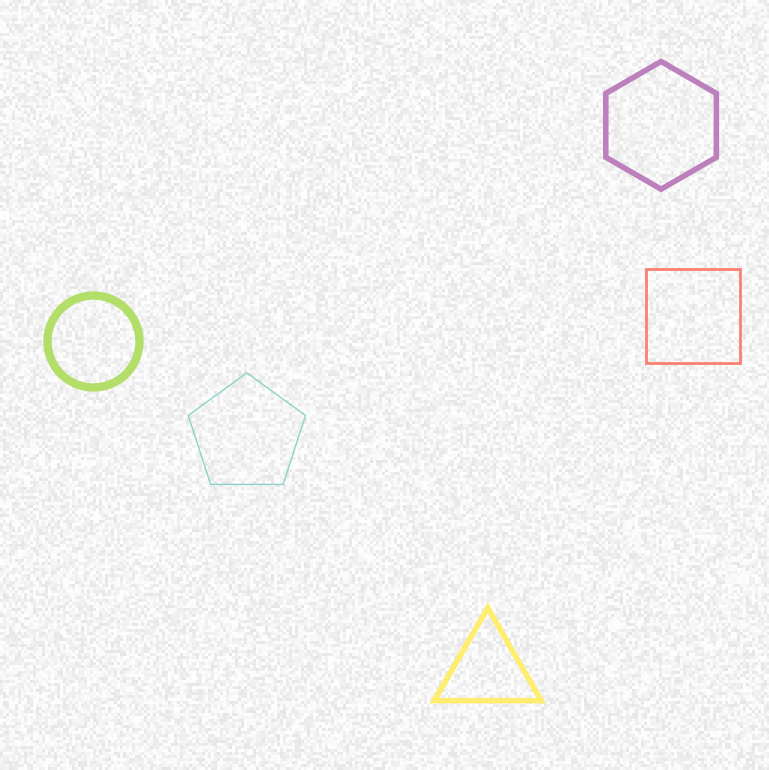[{"shape": "pentagon", "thickness": 0.5, "radius": 0.4, "center": [0.321, 0.436]}, {"shape": "square", "thickness": 1, "radius": 0.31, "center": [0.9, 0.59]}, {"shape": "circle", "thickness": 3, "radius": 0.3, "center": [0.121, 0.556]}, {"shape": "hexagon", "thickness": 2, "radius": 0.41, "center": [0.859, 0.837]}, {"shape": "triangle", "thickness": 2, "radius": 0.4, "center": [0.633, 0.13]}]